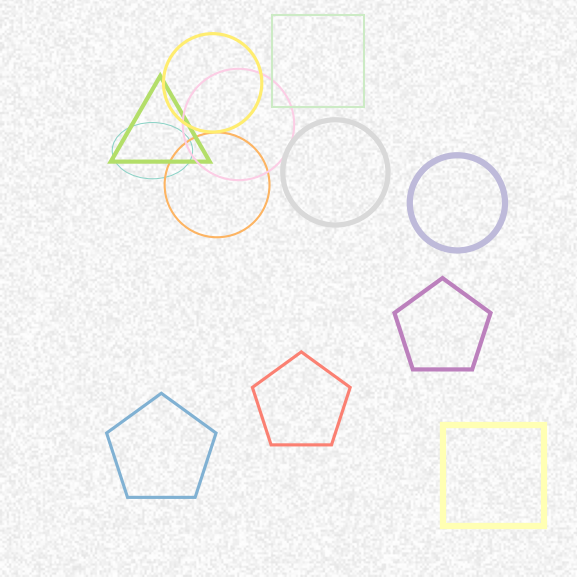[{"shape": "oval", "thickness": 0.5, "radius": 0.35, "center": [0.264, 0.738]}, {"shape": "square", "thickness": 3, "radius": 0.44, "center": [0.854, 0.176]}, {"shape": "circle", "thickness": 3, "radius": 0.41, "center": [0.792, 0.648]}, {"shape": "pentagon", "thickness": 1.5, "radius": 0.45, "center": [0.522, 0.301]}, {"shape": "pentagon", "thickness": 1.5, "radius": 0.5, "center": [0.279, 0.218]}, {"shape": "circle", "thickness": 1, "radius": 0.45, "center": [0.376, 0.679]}, {"shape": "triangle", "thickness": 2, "radius": 0.49, "center": [0.277, 0.769]}, {"shape": "circle", "thickness": 1, "radius": 0.48, "center": [0.413, 0.784]}, {"shape": "circle", "thickness": 2.5, "radius": 0.46, "center": [0.581, 0.701]}, {"shape": "pentagon", "thickness": 2, "radius": 0.44, "center": [0.766, 0.43]}, {"shape": "square", "thickness": 1, "radius": 0.4, "center": [0.551, 0.894]}, {"shape": "circle", "thickness": 1.5, "radius": 0.43, "center": [0.368, 0.856]}]